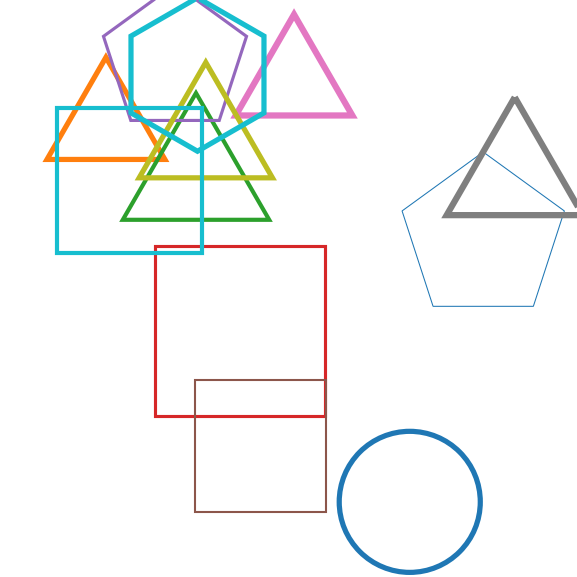[{"shape": "pentagon", "thickness": 0.5, "radius": 0.74, "center": [0.837, 0.588]}, {"shape": "circle", "thickness": 2.5, "radius": 0.61, "center": [0.71, 0.13]}, {"shape": "triangle", "thickness": 2.5, "radius": 0.59, "center": [0.183, 0.782]}, {"shape": "triangle", "thickness": 2, "radius": 0.73, "center": [0.339, 0.692]}, {"shape": "square", "thickness": 1.5, "radius": 0.73, "center": [0.415, 0.426]}, {"shape": "pentagon", "thickness": 1.5, "radius": 0.65, "center": [0.303, 0.896]}, {"shape": "square", "thickness": 1, "radius": 0.57, "center": [0.451, 0.227]}, {"shape": "triangle", "thickness": 3, "radius": 0.58, "center": [0.509, 0.857]}, {"shape": "triangle", "thickness": 3, "radius": 0.68, "center": [0.891, 0.695]}, {"shape": "triangle", "thickness": 2.5, "radius": 0.67, "center": [0.356, 0.758]}, {"shape": "square", "thickness": 2, "radius": 0.63, "center": [0.225, 0.687]}, {"shape": "hexagon", "thickness": 2.5, "radius": 0.66, "center": [0.342, 0.87]}]